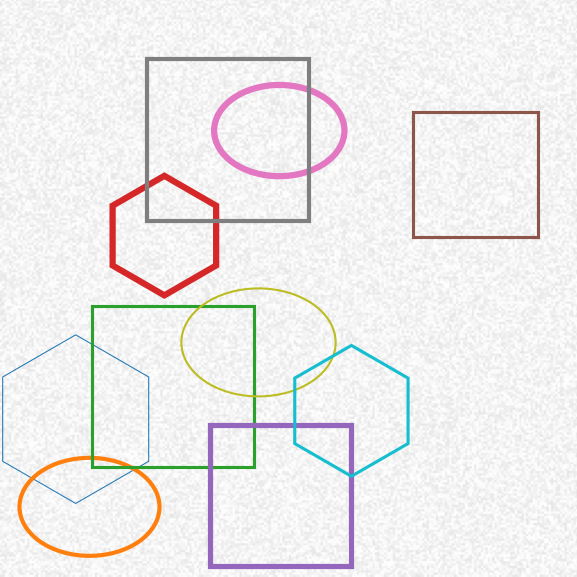[{"shape": "hexagon", "thickness": 0.5, "radius": 0.73, "center": [0.131, 0.273]}, {"shape": "oval", "thickness": 2, "radius": 0.61, "center": [0.155, 0.121]}, {"shape": "square", "thickness": 1.5, "radius": 0.7, "center": [0.3, 0.329]}, {"shape": "hexagon", "thickness": 3, "radius": 0.52, "center": [0.285, 0.591]}, {"shape": "square", "thickness": 2.5, "radius": 0.61, "center": [0.486, 0.141]}, {"shape": "square", "thickness": 1.5, "radius": 0.54, "center": [0.824, 0.697]}, {"shape": "oval", "thickness": 3, "radius": 0.56, "center": [0.484, 0.773]}, {"shape": "square", "thickness": 2, "radius": 0.7, "center": [0.395, 0.757]}, {"shape": "oval", "thickness": 1, "radius": 0.67, "center": [0.448, 0.406]}, {"shape": "hexagon", "thickness": 1.5, "radius": 0.57, "center": [0.609, 0.288]}]